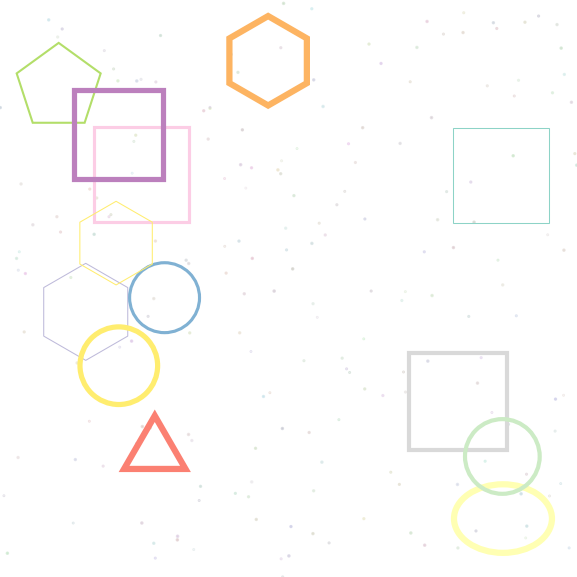[{"shape": "square", "thickness": 0.5, "radius": 0.41, "center": [0.867, 0.695]}, {"shape": "oval", "thickness": 3, "radius": 0.42, "center": [0.871, 0.101]}, {"shape": "hexagon", "thickness": 0.5, "radius": 0.42, "center": [0.148, 0.459]}, {"shape": "triangle", "thickness": 3, "radius": 0.31, "center": [0.268, 0.218]}, {"shape": "circle", "thickness": 1.5, "radius": 0.3, "center": [0.285, 0.484]}, {"shape": "hexagon", "thickness": 3, "radius": 0.39, "center": [0.464, 0.894]}, {"shape": "pentagon", "thickness": 1, "radius": 0.38, "center": [0.102, 0.848]}, {"shape": "square", "thickness": 1.5, "radius": 0.41, "center": [0.245, 0.697]}, {"shape": "square", "thickness": 2, "radius": 0.42, "center": [0.793, 0.304]}, {"shape": "square", "thickness": 2.5, "radius": 0.39, "center": [0.205, 0.766]}, {"shape": "circle", "thickness": 2, "radius": 0.32, "center": [0.87, 0.209]}, {"shape": "circle", "thickness": 2.5, "radius": 0.34, "center": [0.206, 0.366]}, {"shape": "hexagon", "thickness": 0.5, "radius": 0.36, "center": [0.201, 0.578]}]